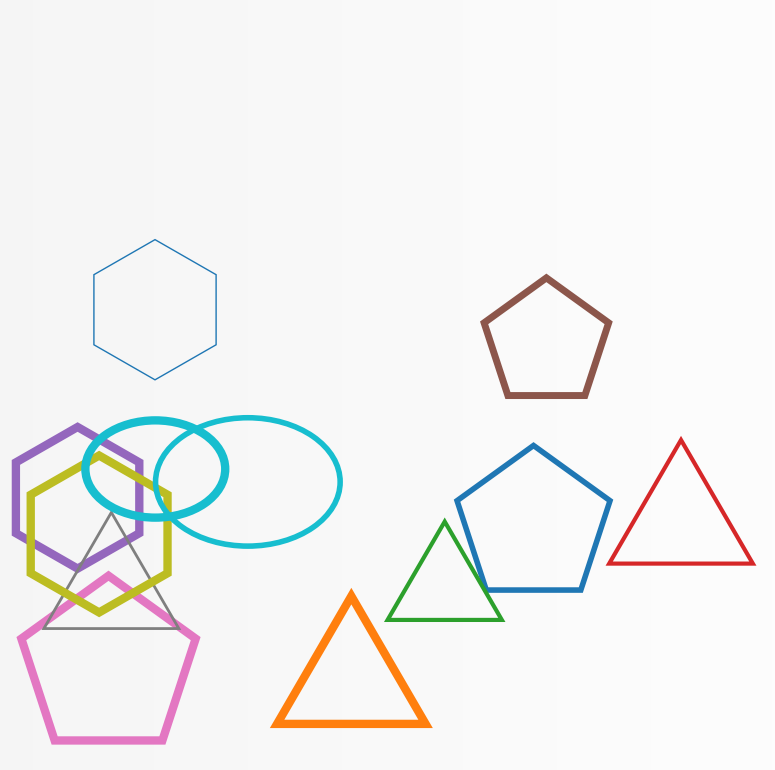[{"shape": "pentagon", "thickness": 2, "radius": 0.52, "center": [0.688, 0.318]}, {"shape": "hexagon", "thickness": 0.5, "radius": 0.46, "center": [0.2, 0.598]}, {"shape": "triangle", "thickness": 3, "radius": 0.55, "center": [0.453, 0.115]}, {"shape": "triangle", "thickness": 1.5, "radius": 0.43, "center": [0.574, 0.237]}, {"shape": "triangle", "thickness": 1.5, "radius": 0.54, "center": [0.879, 0.322]}, {"shape": "hexagon", "thickness": 3, "radius": 0.46, "center": [0.1, 0.354]}, {"shape": "pentagon", "thickness": 2.5, "radius": 0.42, "center": [0.705, 0.555]}, {"shape": "pentagon", "thickness": 3, "radius": 0.59, "center": [0.14, 0.134]}, {"shape": "triangle", "thickness": 1, "radius": 0.5, "center": [0.144, 0.234]}, {"shape": "hexagon", "thickness": 3, "radius": 0.51, "center": [0.128, 0.307]}, {"shape": "oval", "thickness": 2, "radius": 0.6, "center": [0.32, 0.374]}, {"shape": "oval", "thickness": 3, "radius": 0.45, "center": [0.2, 0.391]}]